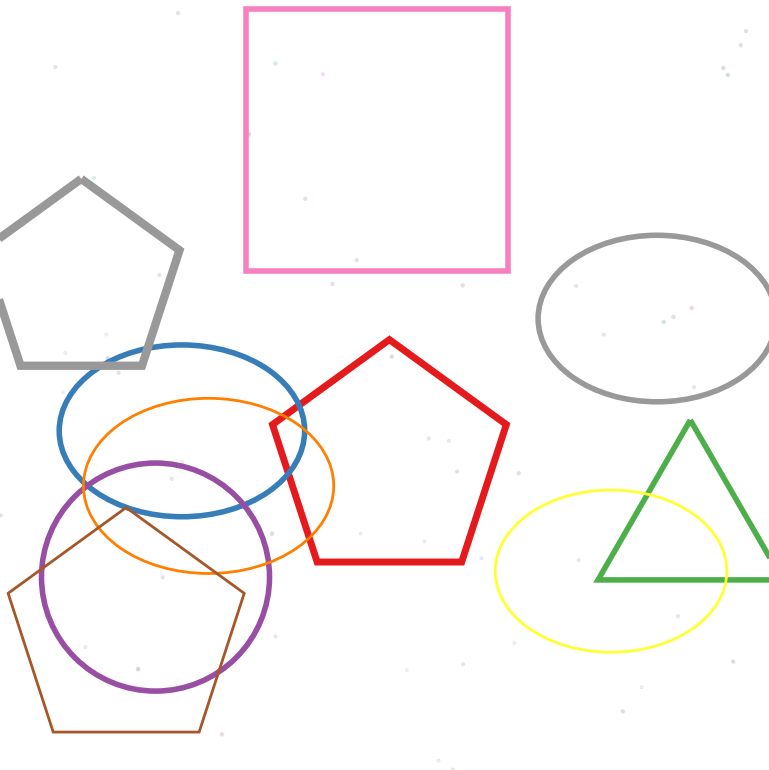[{"shape": "pentagon", "thickness": 2.5, "radius": 0.8, "center": [0.506, 0.399]}, {"shape": "oval", "thickness": 2, "radius": 0.8, "center": [0.236, 0.44]}, {"shape": "triangle", "thickness": 2, "radius": 0.69, "center": [0.897, 0.316]}, {"shape": "circle", "thickness": 2, "radius": 0.74, "center": [0.202, 0.251]}, {"shape": "oval", "thickness": 1, "radius": 0.81, "center": [0.271, 0.369]}, {"shape": "oval", "thickness": 1, "radius": 0.75, "center": [0.794, 0.258]}, {"shape": "pentagon", "thickness": 1, "radius": 0.81, "center": [0.164, 0.18]}, {"shape": "square", "thickness": 2, "radius": 0.85, "center": [0.49, 0.818]}, {"shape": "oval", "thickness": 2, "radius": 0.77, "center": [0.853, 0.586]}, {"shape": "pentagon", "thickness": 3, "radius": 0.67, "center": [0.106, 0.634]}]